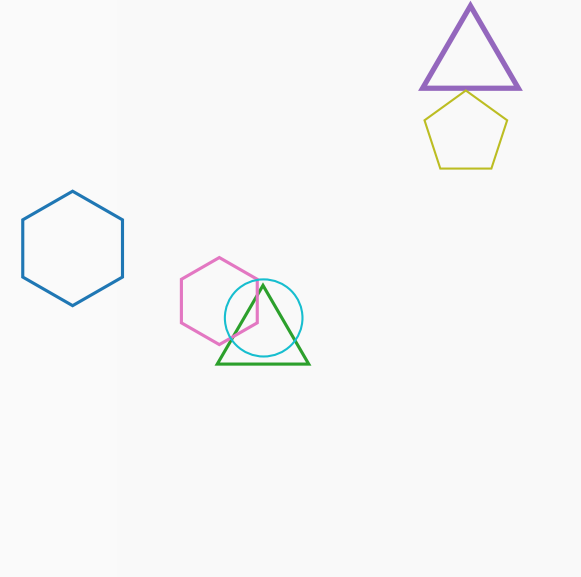[{"shape": "hexagon", "thickness": 1.5, "radius": 0.5, "center": [0.125, 0.569]}, {"shape": "triangle", "thickness": 1.5, "radius": 0.45, "center": [0.452, 0.414]}, {"shape": "triangle", "thickness": 2.5, "radius": 0.48, "center": [0.809, 0.894]}, {"shape": "hexagon", "thickness": 1.5, "radius": 0.38, "center": [0.377, 0.478]}, {"shape": "pentagon", "thickness": 1, "radius": 0.37, "center": [0.801, 0.768]}, {"shape": "circle", "thickness": 1, "radius": 0.33, "center": [0.454, 0.449]}]